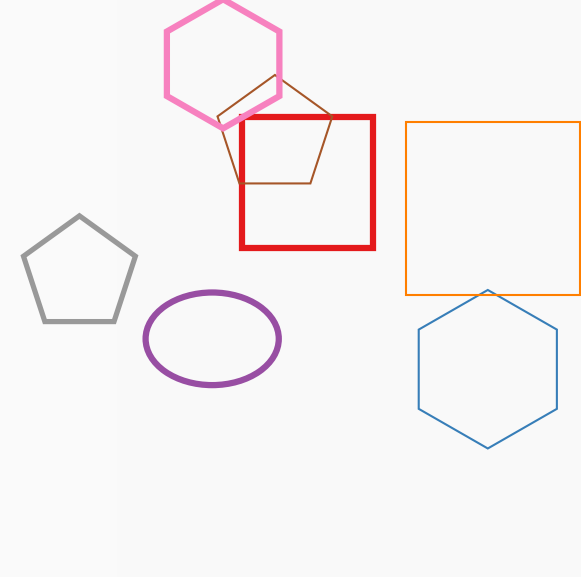[{"shape": "square", "thickness": 3, "radius": 0.57, "center": [0.529, 0.683]}, {"shape": "hexagon", "thickness": 1, "radius": 0.69, "center": [0.839, 0.36]}, {"shape": "oval", "thickness": 3, "radius": 0.57, "center": [0.365, 0.412]}, {"shape": "square", "thickness": 1, "radius": 0.75, "center": [0.848, 0.638]}, {"shape": "pentagon", "thickness": 1, "radius": 0.52, "center": [0.473, 0.765]}, {"shape": "hexagon", "thickness": 3, "radius": 0.56, "center": [0.384, 0.889]}, {"shape": "pentagon", "thickness": 2.5, "radius": 0.51, "center": [0.137, 0.524]}]